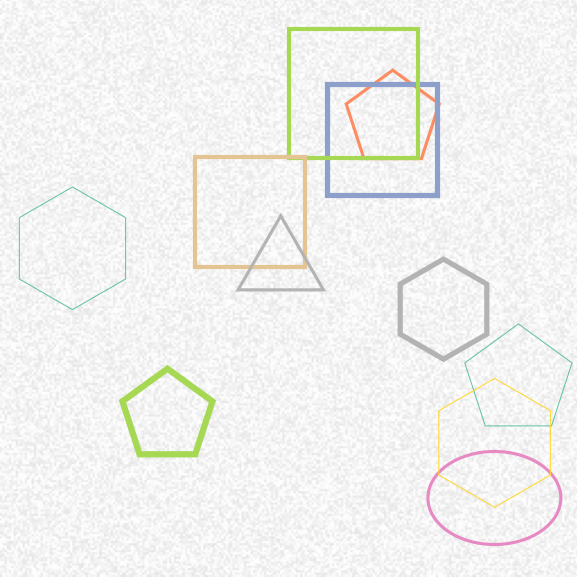[{"shape": "hexagon", "thickness": 0.5, "radius": 0.53, "center": [0.125, 0.569]}, {"shape": "pentagon", "thickness": 0.5, "radius": 0.49, "center": [0.898, 0.341]}, {"shape": "pentagon", "thickness": 1.5, "radius": 0.42, "center": [0.68, 0.793]}, {"shape": "square", "thickness": 2.5, "radius": 0.48, "center": [0.661, 0.758]}, {"shape": "oval", "thickness": 1.5, "radius": 0.58, "center": [0.856, 0.137]}, {"shape": "square", "thickness": 2, "radius": 0.56, "center": [0.613, 0.838]}, {"shape": "pentagon", "thickness": 3, "radius": 0.41, "center": [0.29, 0.279]}, {"shape": "hexagon", "thickness": 0.5, "radius": 0.56, "center": [0.856, 0.232]}, {"shape": "square", "thickness": 2, "radius": 0.48, "center": [0.433, 0.632]}, {"shape": "hexagon", "thickness": 2.5, "radius": 0.43, "center": [0.768, 0.464]}, {"shape": "triangle", "thickness": 1.5, "radius": 0.43, "center": [0.486, 0.54]}]